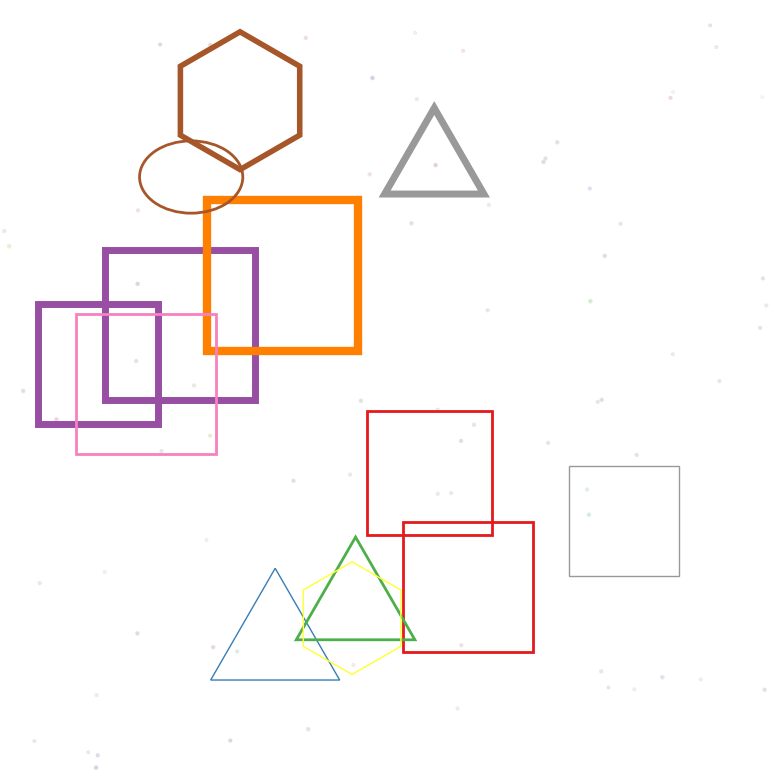[{"shape": "square", "thickness": 1, "radius": 0.4, "center": [0.558, 0.385]}, {"shape": "square", "thickness": 1, "radius": 0.42, "center": [0.607, 0.238]}, {"shape": "triangle", "thickness": 0.5, "radius": 0.48, "center": [0.357, 0.165]}, {"shape": "triangle", "thickness": 1, "radius": 0.44, "center": [0.462, 0.214]}, {"shape": "square", "thickness": 2.5, "radius": 0.39, "center": [0.127, 0.527]}, {"shape": "square", "thickness": 2.5, "radius": 0.49, "center": [0.233, 0.578]}, {"shape": "square", "thickness": 3, "radius": 0.49, "center": [0.367, 0.642]}, {"shape": "hexagon", "thickness": 0.5, "radius": 0.37, "center": [0.457, 0.197]}, {"shape": "hexagon", "thickness": 2, "radius": 0.45, "center": [0.312, 0.869]}, {"shape": "oval", "thickness": 1, "radius": 0.34, "center": [0.248, 0.77]}, {"shape": "square", "thickness": 1, "radius": 0.46, "center": [0.19, 0.501]}, {"shape": "square", "thickness": 0.5, "radius": 0.36, "center": [0.811, 0.323]}, {"shape": "triangle", "thickness": 2.5, "radius": 0.37, "center": [0.564, 0.785]}]